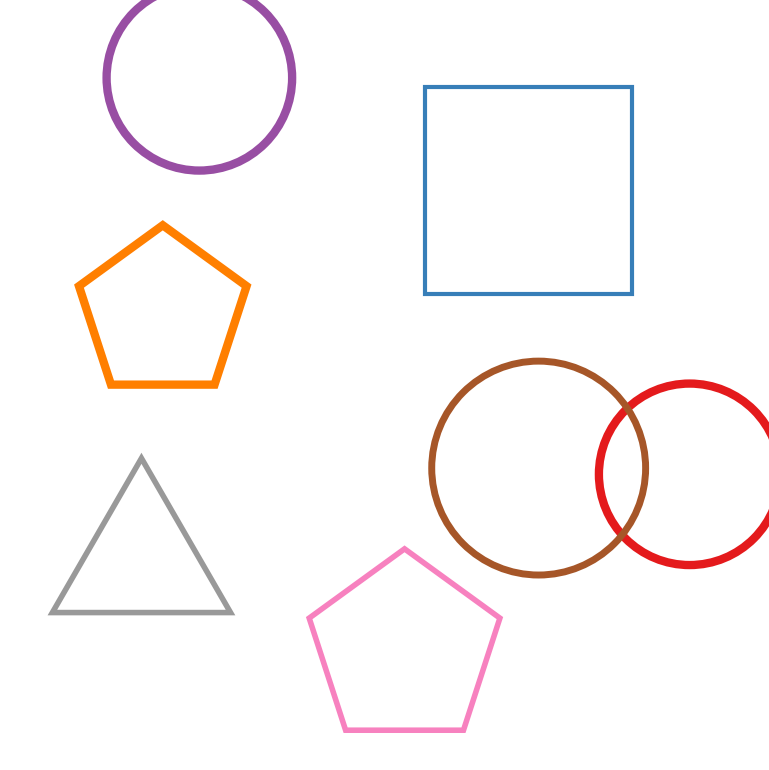[{"shape": "circle", "thickness": 3, "radius": 0.59, "center": [0.896, 0.384]}, {"shape": "square", "thickness": 1.5, "radius": 0.67, "center": [0.687, 0.752]}, {"shape": "circle", "thickness": 3, "radius": 0.6, "center": [0.259, 0.899]}, {"shape": "pentagon", "thickness": 3, "radius": 0.57, "center": [0.211, 0.593]}, {"shape": "circle", "thickness": 2.5, "radius": 0.69, "center": [0.7, 0.392]}, {"shape": "pentagon", "thickness": 2, "radius": 0.65, "center": [0.525, 0.157]}, {"shape": "triangle", "thickness": 2, "radius": 0.67, "center": [0.184, 0.271]}]